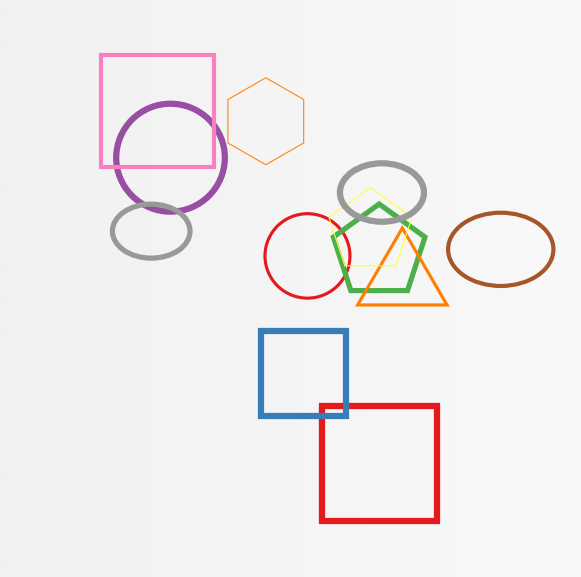[{"shape": "circle", "thickness": 1.5, "radius": 0.37, "center": [0.529, 0.556]}, {"shape": "square", "thickness": 3, "radius": 0.5, "center": [0.653, 0.196]}, {"shape": "square", "thickness": 3, "radius": 0.37, "center": [0.522, 0.353]}, {"shape": "pentagon", "thickness": 2.5, "radius": 0.41, "center": [0.652, 0.563]}, {"shape": "circle", "thickness": 3, "radius": 0.47, "center": [0.293, 0.726]}, {"shape": "hexagon", "thickness": 0.5, "radius": 0.38, "center": [0.457, 0.789]}, {"shape": "triangle", "thickness": 1.5, "radius": 0.44, "center": [0.692, 0.515]}, {"shape": "pentagon", "thickness": 0.5, "radius": 0.38, "center": [0.637, 0.599]}, {"shape": "oval", "thickness": 2, "radius": 0.45, "center": [0.862, 0.567]}, {"shape": "square", "thickness": 2, "radius": 0.49, "center": [0.27, 0.807]}, {"shape": "oval", "thickness": 3, "radius": 0.36, "center": [0.657, 0.666]}, {"shape": "oval", "thickness": 2.5, "radius": 0.33, "center": [0.26, 0.599]}]